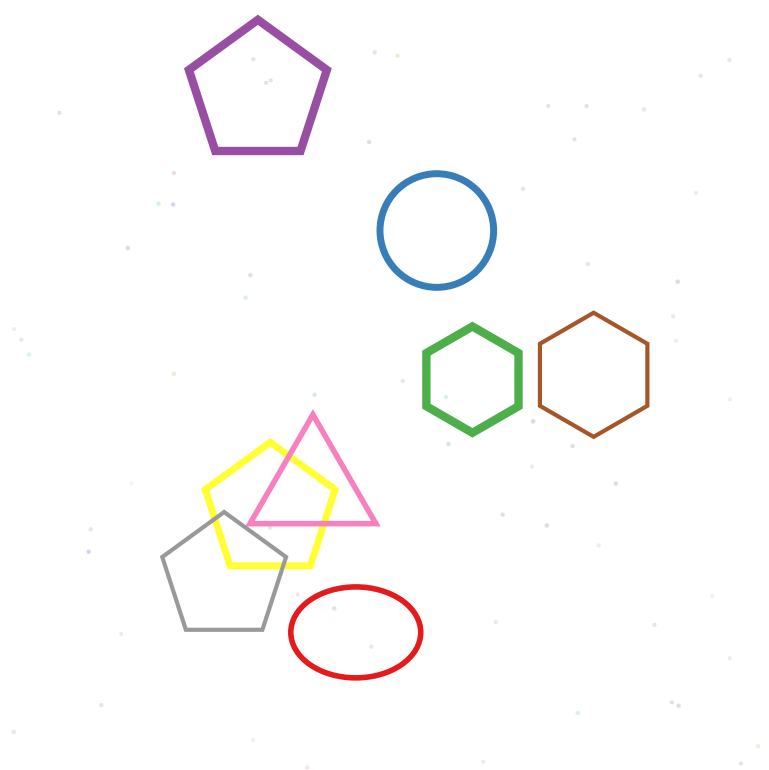[{"shape": "oval", "thickness": 2, "radius": 0.42, "center": [0.462, 0.179]}, {"shape": "circle", "thickness": 2.5, "radius": 0.37, "center": [0.567, 0.701]}, {"shape": "hexagon", "thickness": 3, "radius": 0.35, "center": [0.614, 0.507]}, {"shape": "pentagon", "thickness": 3, "radius": 0.47, "center": [0.335, 0.88]}, {"shape": "pentagon", "thickness": 2.5, "radius": 0.44, "center": [0.351, 0.337]}, {"shape": "hexagon", "thickness": 1.5, "radius": 0.4, "center": [0.771, 0.513]}, {"shape": "triangle", "thickness": 2, "radius": 0.47, "center": [0.406, 0.367]}, {"shape": "pentagon", "thickness": 1.5, "radius": 0.42, "center": [0.291, 0.25]}]